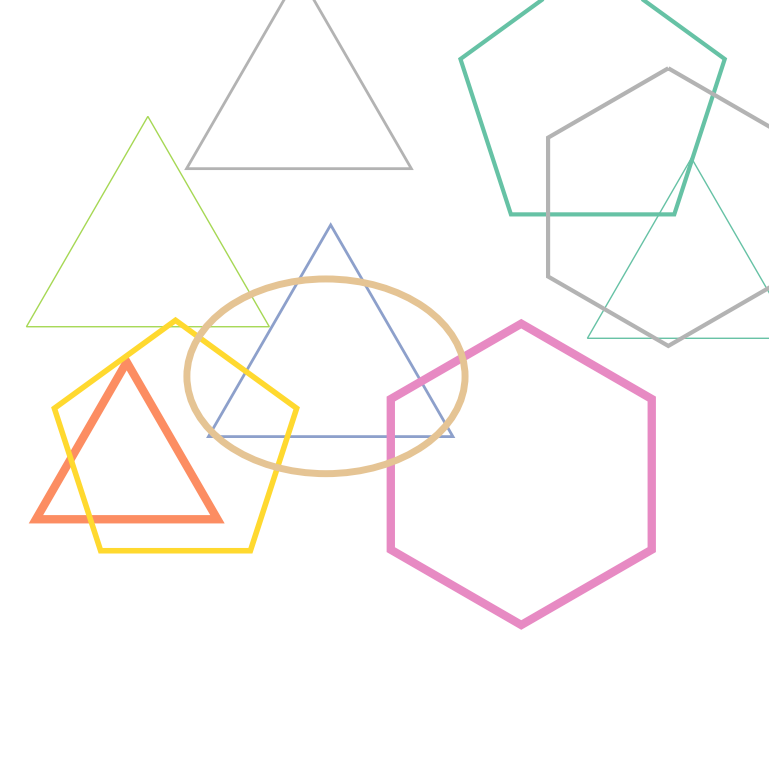[{"shape": "pentagon", "thickness": 1.5, "radius": 0.9, "center": [0.77, 0.868]}, {"shape": "triangle", "thickness": 0.5, "radius": 0.78, "center": [0.898, 0.639]}, {"shape": "triangle", "thickness": 3, "radius": 0.68, "center": [0.165, 0.394]}, {"shape": "triangle", "thickness": 1, "radius": 0.92, "center": [0.429, 0.525]}, {"shape": "hexagon", "thickness": 3, "radius": 0.98, "center": [0.677, 0.384]}, {"shape": "triangle", "thickness": 0.5, "radius": 0.91, "center": [0.192, 0.667]}, {"shape": "pentagon", "thickness": 2, "radius": 0.83, "center": [0.228, 0.419]}, {"shape": "oval", "thickness": 2.5, "radius": 0.9, "center": [0.423, 0.511]}, {"shape": "hexagon", "thickness": 1.5, "radius": 0.9, "center": [0.868, 0.731]}, {"shape": "triangle", "thickness": 1, "radius": 0.84, "center": [0.388, 0.865]}]